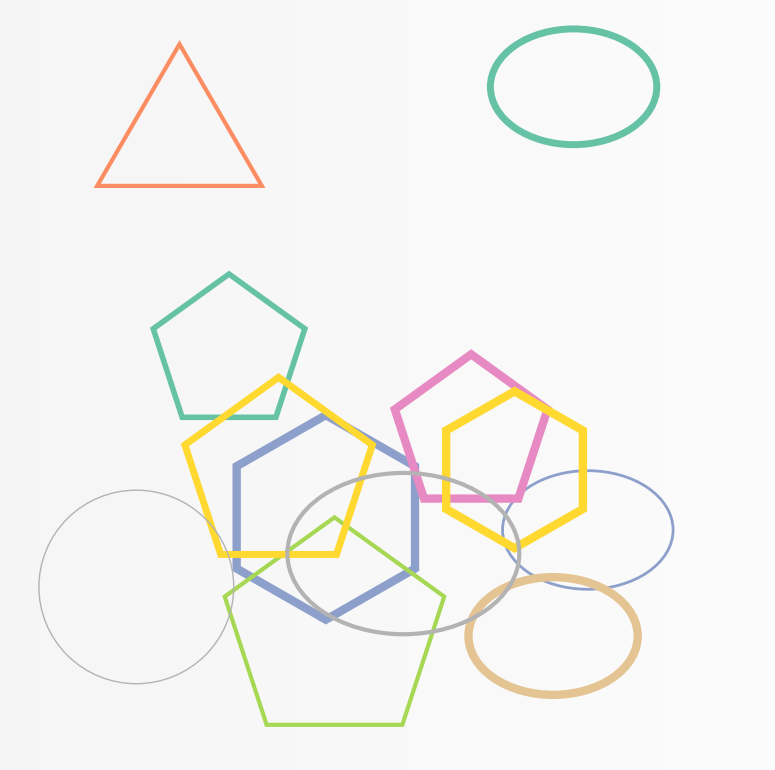[{"shape": "pentagon", "thickness": 2, "radius": 0.51, "center": [0.296, 0.541]}, {"shape": "oval", "thickness": 2.5, "radius": 0.54, "center": [0.74, 0.887]}, {"shape": "triangle", "thickness": 1.5, "radius": 0.61, "center": [0.232, 0.82]}, {"shape": "oval", "thickness": 1, "radius": 0.55, "center": [0.758, 0.312]}, {"shape": "hexagon", "thickness": 3, "radius": 0.66, "center": [0.42, 0.328]}, {"shape": "pentagon", "thickness": 3, "radius": 0.52, "center": [0.608, 0.436]}, {"shape": "pentagon", "thickness": 1.5, "radius": 0.74, "center": [0.432, 0.179]}, {"shape": "hexagon", "thickness": 3, "radius": 0.51, "center": [0.664, 0.39]}, {"shape": "pentagon", "thickness": 2.5, "radius": 0.64, "center": [0.359, 0.383]}, {"shape": "oval", "thickness": 3, "radius": 0.55, "center": [0.714, 0.174]}, {"shape": "oval", "thickness": 1.5, "radius": 0.75, "center": [0.52, 0.281]}, {"shape": "circle", "thickness": 0.5, "radius": 0.63, "center": [0.176, 0.238]}]